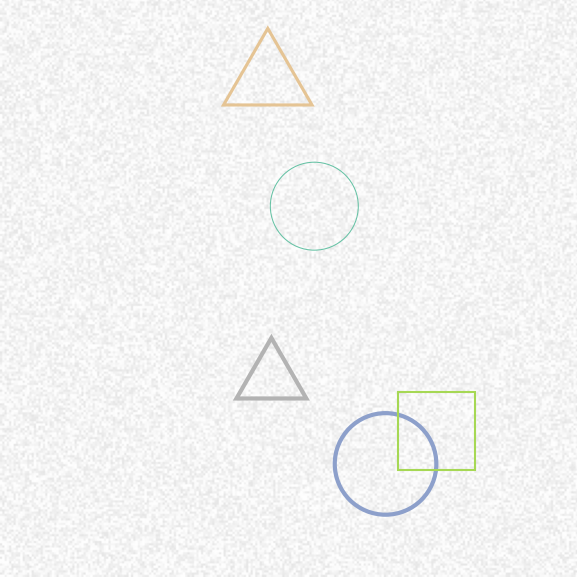[{"shape": "circle", "thickness": 0.5, "radius": 0.38, "center": [0.544, 0.642]}, {"shape": "circle", "thickness": 2, "radius": 0.44, "center": [0.668, 0.196]}, {"shape": "square", "thickness": 1, "radius": 0.34, "center": [0.756, 0.253]}, {"shape": "triangle", "thickness": 1.5, "radius": 0.44, "center": [0.464, 0.862]}, {"shape": "triangle", "thickness": 2, "radius": 0.35, "center": [0.47, 0.344]}]